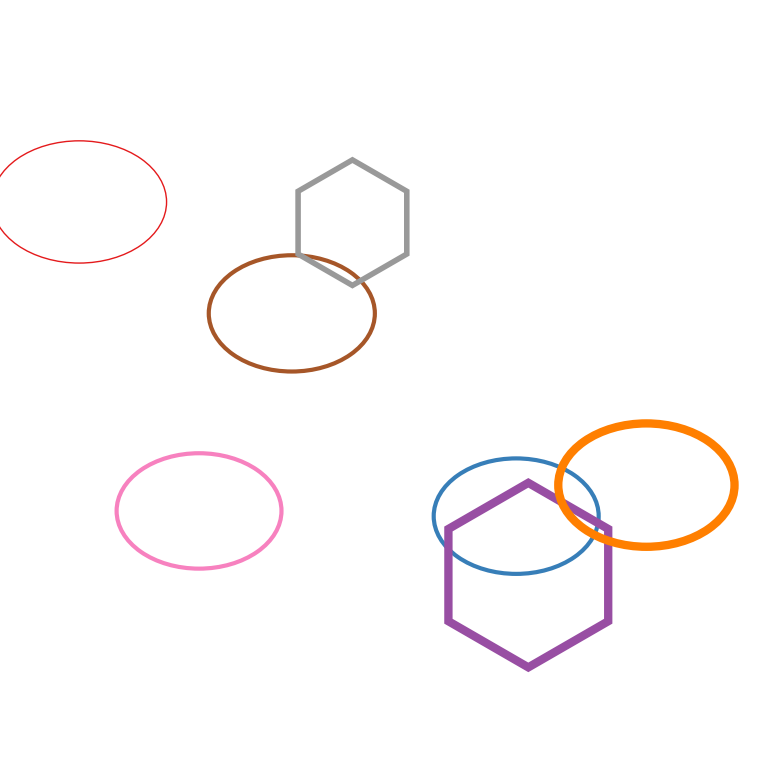[{"shape": "oval", "thickness": 0.5, "radius": 0.57, "center": [0.103, 0.738]}, {"shape": "oval", "thickness": 1.5, "radius": 0.54, "center": [0.67, 0.33]}, {"shape": "hexagon", "thickness": 3, "radius": 0.6, "center": [0.686, 0.253]}, {"shape": "oval", "thickness": 3, "radius": 0.57, "center": [0.839, 0.37]}, {"shape": "oval", "thickness": 1.5, "radius": 0.54, "center": [0.379, 0.593]}, {"shape": "oval", "thickness": 1.5, "radius": 0.54, "center": [0.259, 0.336]}, {"shape": "hexagon", "thickness": 2, "radius": 0.41, "center": [0.458, 0.711]}]